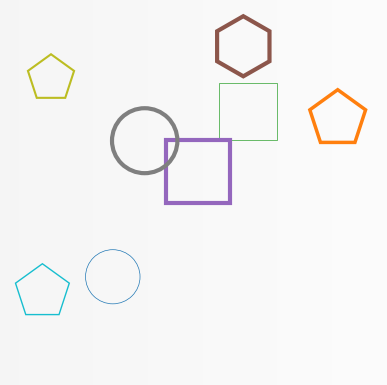[{"shape": "circle", "thickness": 0.5, "radius": 0.35, "center": [0.291, 0.281]}, {"shape": "pentagon", "thickness": 2.5, "radius": 0.38, "center": [0.872, 0.691]}, {"shape": "square", "thickness": 0.5, "radius": 0.37, "center": [0.639, 0.71]}, {"shape": "square", "thickness": 3, "radius": 0.41, "center": [0.511, 0.554]}, {"shape": "hexagon", "thickness": 3, "radius": 0.39, "center": [0.628, 0.88]}, {"shape": "circle", "thickness": 3, "radius": 0.42, "center": [0.373, 0.635]}, {"shape": "pentagon", "thickness": 1.5, "radius": 0.31, "center": [0.132, 0.797]}, {"shape": "pentagon", "thickness": 1, "radius": 0.36, "center": [0.109, 0.242]}]